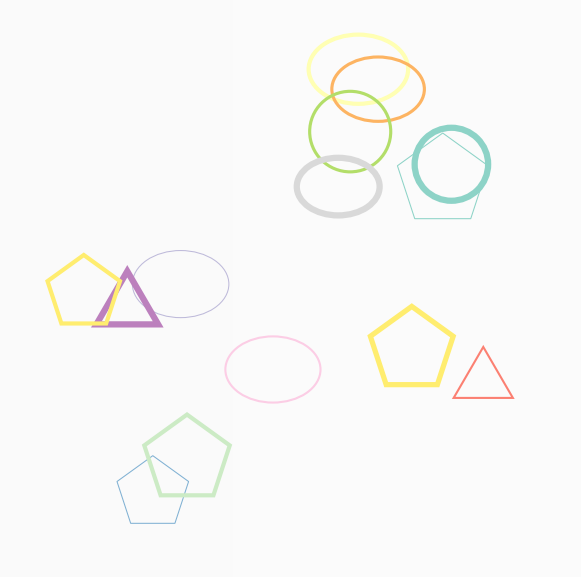[{"shape": "circle", "thickness": 3, "radius": 0.32, "center": [0.777, 0.715]}, {"shape": "pentagon", "thickness": 0.5, "radius": 0.41, "center": [0.762, 0.687]}, {"shape": "oval", "thickness": 2, "radius": 0.43, "center": [0.617, 0.879]}, {"shape": "oval", "thickness": 0.5, "radius": 0.41, "center": [0.311, 0.507]}, {"shape": "triangle", "thickness": 1, "radius": 0.29, "center": [0.831, 0.34]}, {"shape": "pentagon", "thickness": 0.5, "radius": 0.32, "center": [0.263, 0.145]}, {"shape": "oval", "thickness": 1.5, "radius": 0.4, "center": [0.651, 0.845]}, {"shape": "circle", "thickness": 1.5, "radius": 0.35, "center": [0.602, 0.771]}, {"shape": "oval", "thickness": 1, "radius": 0.41, "center": [0.47, 0.359]}, {"shape": "oval", "thickness": 3, "radius": 0.36, "center": [0.582, 0.676]}, {"shape": "triangle", "thickness": 3, "radius": 0.31, "center": [0.219, 0.468]}, {"shape": "pentagon", "thickness": 2, "radius": 0.39, "center": [0.322, 0.204]}, {"shape": "pentagon", "thickness": 2, "radius": 0.33, "center": [0.144, 0.492]}, {"shape": "pentagon", "thickness": 2.5, "radius": 0.37, "center": [0.708, 0.394]}]